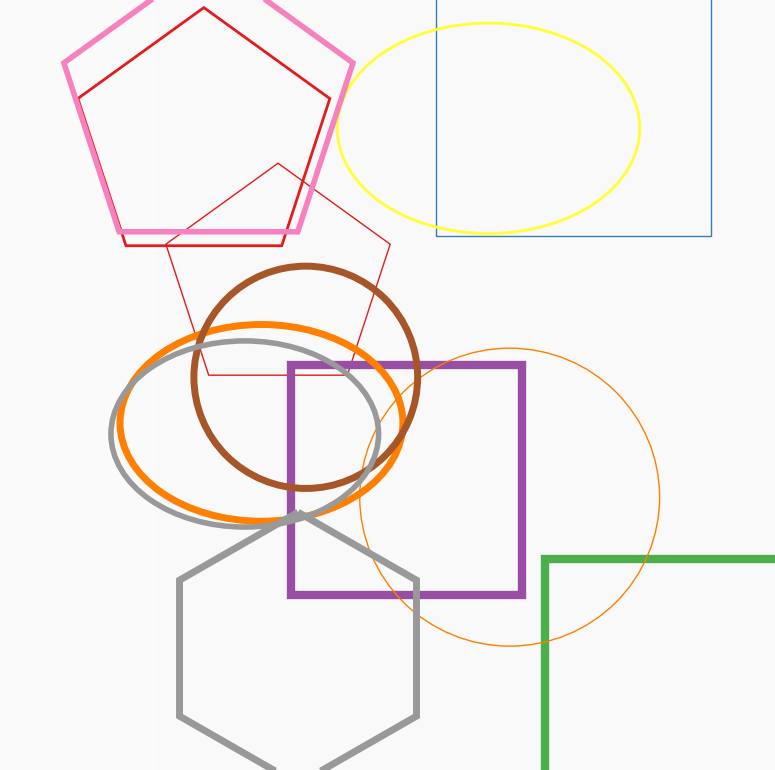[{"shape": "pentagon", "thickness": 1, "radius": 0.85, "center": [0.263, 0.819]}, {"shape": "pentagon", "thickness": 0.5, "radius": 0.76, "center": [0.359, 0.636]}, {"shape": "square", "thickness": 0.5, "radius": 0.89, "center": [0.74, 0.871]}, {"shape": "square", "thickness": 3, "radius": 0.84, "center": [0.87, 0.106]}, {"shape": "square", "thickness": 3, "radius": 0.75, "center": [0.524, 0.377]}, {"shape": "circle", "thickness": 0.5, "radius": 0.97, "center": [0.658, 0.354]}, {"shape": "oval", "thickness": 2.5, "radius": 0.91, "center": [0.337, 0.451]}, {"shape": "oval", "thickness": 1, "radius": 0.98, "center": [0.63, 0.833]}, {"shape": "circle", "thickness": 2.5, "radius": 0.72, "center": [0.395, 0.51]}, {"shape": "pentagon", "thickness": 2, "radius": 0.98, "center": [0.269, 0.858]}, {"shape": "oval", "thickness": 2, "radius": 0.86, "center": [0.316, 0.436]}, {"shape": "hexagon", "thickness": 2.5, "radius": 0.88, "center": [0.385, 0.158]}]